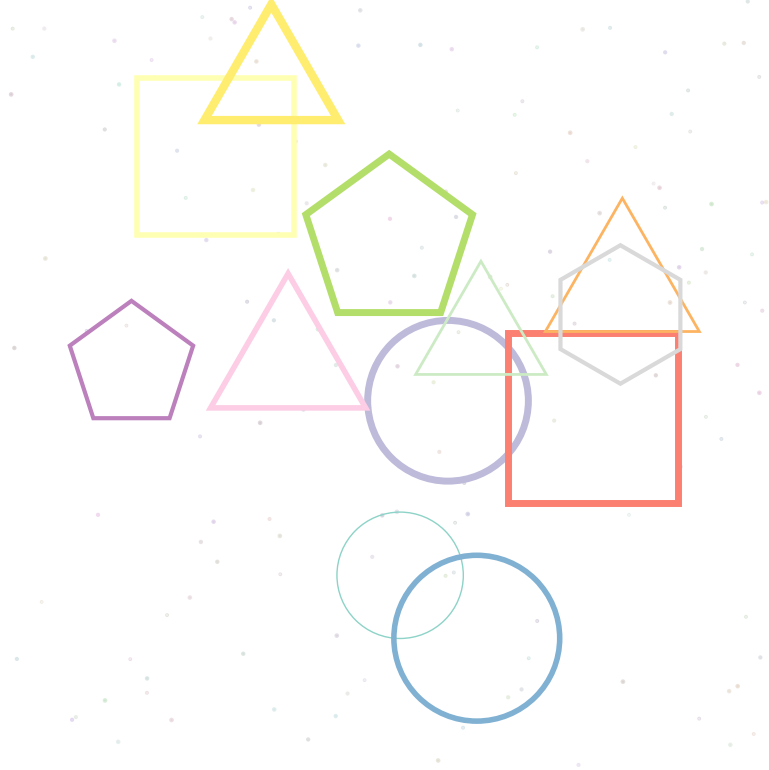[{"shape": "circle", "thickness": 0.5, "radius": 0.41, "center": [0.52, 0.253]}, {"shape": "square", "thickness": 2, "radius": 0.51, "center": [0.28, 0.797]}, {"shape": "circle", "thickness": 2.5, "radius": 0.52, "center": [0.582, 0.48]}, {"shape": "square", "thickness": 2.5, "radius": 0.55, "center": [0.77, 0.457]}, {"shape": "circle", "thickness": 2, "radius": 0.54, "center": [0.619, 0.171]}, {"shape": "triangle", "thickness": 1, "radius": 0.58, "center": [0.808, 0.627]}, {"shape": "pentagon", "thickness": 2.5, "radius": 0.57, "center": [0.505, 0.686]}, {"shape": "triangle", "thickness": 2, "radius": 0.58, "center": [0.374, 0.528]}, {"shape": "hexagon", "thickness": 1.5, "radius": 0.45, "center": [0.806, 0.592]}, {"shape": "pentagon", "thickness": 1.5, "radius": 0.42, "center": [0.171, 0.525]}, {"shape": "triangle", "thickness": 1, "radius": 0.49, "center": [0.625, 0.563]}, {"shape": "triangle", "thickness": 3, "radius": 0.5, "center": [0.352, 0.894]}]